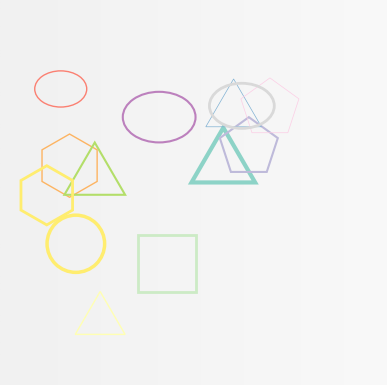[{"shape": "triangle", "thickness": 3, "radius": 0.47, "center": [0.576, 0.573]}, {"shape": "triangle", "thickness": 1, "radius": 0.37, "center": [0.258, 0.169]}, {"shape": "pentagon", "thickness": 1.5, "radius": 0.39, "center": [0.642, 0.617]}, {"shape": "oval", "thickness": 1, "radius": 0.34, "center": [0.157, 0.769]}, {"shape": "triangle", "thickness": 0.5, "radius": 0.41, "center": [0.603, 0.712]}, {"shape": "hexagon", "thickness": 1, "radius": 0.41, "center": [0.18, 0.57]}, {"shape": "triangle", "thickness": 1.5, "radius": 0.45, "center": [0.245, 0.539]}, {"shape": "pentagon", "thickness": 0.5, "radius": 0.39, "center": [0.697, 0.719]}, {"shape": "oval", "thickness": 2, "radius": 0.42, "center": [0.624, 0.725]}, {"shape": "oval", "thickness": 1.5, "radius": 0.47, "center": [0.411, 0.696]}, {"shape": "square", "thickness": 2, "radius": 0.38, "center": [0.432, 0.315]}, {"shape": "circle", "thickness": 2.5, "radius": 0.37, "center": [0.196, 0.367]}, {"shape": "hexagon", "thickness": 2, "radius": 0.38, "center": [0.121, 0.493]}]